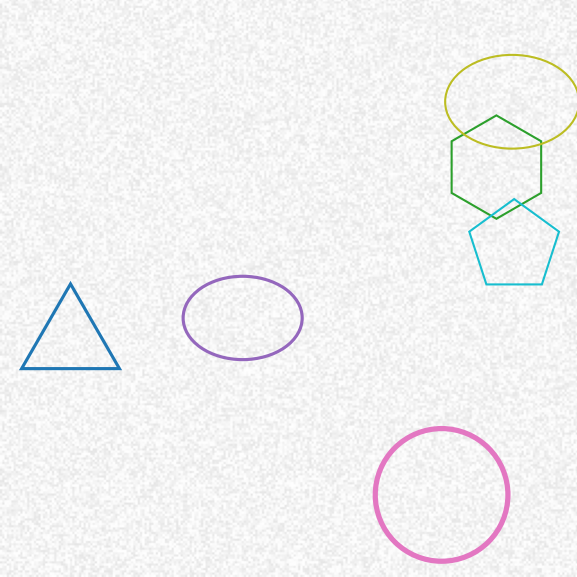[{"shape": "triangle", "thickness": 1.5, "radius": 0.49, "center": [0.122, 0.41]}, {"shape": "hexagon", "thickness": 1, "radius": 0.45, "center": [0.86, 0.71]}, {"shape": "oval", "thickness": 1.5, "radius": 0.52, "center": [0.42, 0.449]}, {"shape": "circle", "thickness": 2.5, "radius": 0.57, "center": [0.765, 0.142]}, {"shape": "oval", "thickness": 1, "radius": 0.58, "center": [0.887, 0.823]}, {"shape": "pentagon", "thickness": 1, "radius": 0.41, "center": [0.89, 0.573]}]